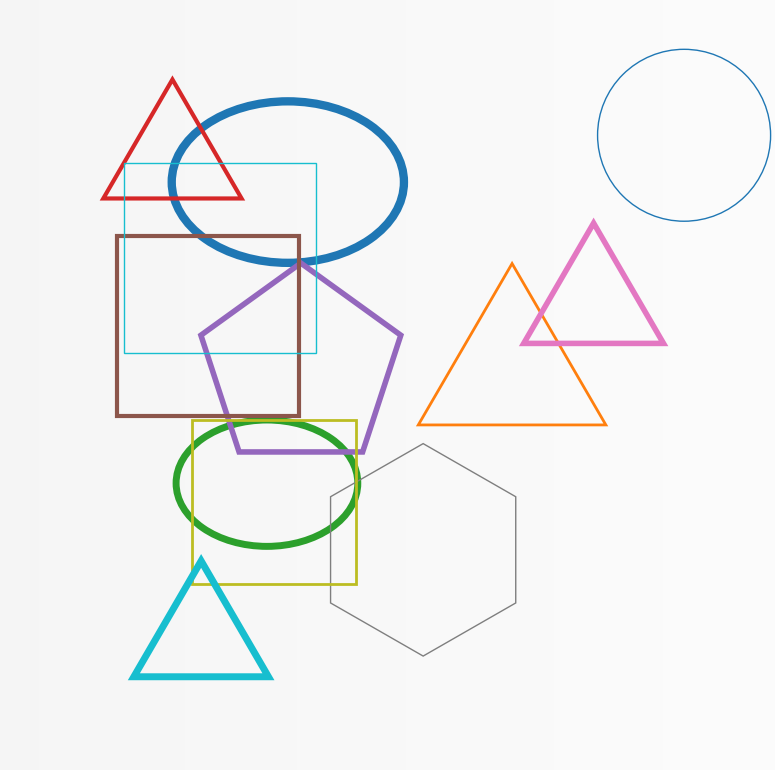[{"shape": "circle", "thickness": 0.5, "radius": 0.56, "center": [0.883, 0.824]}, {"shape": "oval", "thickness": 3, "radius": 0.75, "center": [0.371, 0.764]}, {"shape": "triangle", "thickness": 1, "radius": 0.7, "center": [0.661, 0.518]}, {"shape": "oval", "thickness": 2.5, "radius": 0.59, "center": [0.344, 0.372]}, {"shape": "triangle", "thickness": 1.5, "radius": 0.52, "center": [0.223, 0.794]}, {"shape": "pentagon", "thickness": 2, "radius": 0.68, "center": [0.388, 0.523]}, {"shape": "square", "thickness": 1.5, "radius": 0.59, "center": [0.268, 0.577]}, {"shape": "triangle", "thickness": 2, "radius": 0.52, "center": [0.766, 0.606]}, {"shape": "hexagon", "thickness": 0.5, "radius": 0.69, "center": [0.546, 0.286]}, {"shape": "square", "thickness": 1, "radius": 0.53, "center": [0.353, 0.348]}, {"shape": "square", "thickness": 0.5, "radius": 0.62, "center": [0.283, 0.665]}, {"shape": "triangle", "thickness": 2.5, "radius": 0.5, "center": [0.26, 0.171]}]